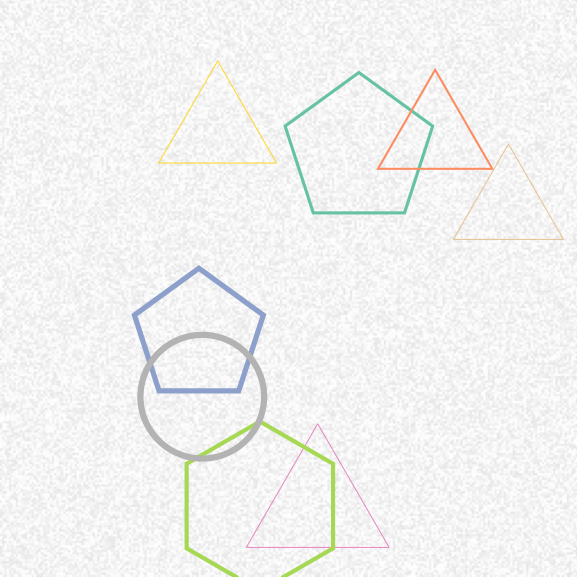[{"shape": "pentagon", "thickness": 1.5, "radius": 0.67, "center": [0.621, 0.739]}, {"shape": "triangle", "thickness": 1, "radius": 0.57, "center": [0.753, 0.764]}, {"shape": "pentagon", "thickness": 2.5, "radius": 0.59, "center": [0.344, 0.417]}, {"shape": "triangle", "thickness": 0.5, "radius": 0.71, "center": [0.55, 0.123]}, {"shape": "hexagon", "thickness": 2, "radius": 0.73, "center": [0.45, 0.123]}, {"shape": "triangle", "thickness": 0.5, "radius": 0.59, "center": [0.377, 0.776]}, {"shape": "triangle", "thickness": 0.5, "radius": 0.55, "center": [0.88, 0.64]}, {"shape": "circle", "thickness": 3, "radius": 0.54, "center": [0.35, 0.312]}]